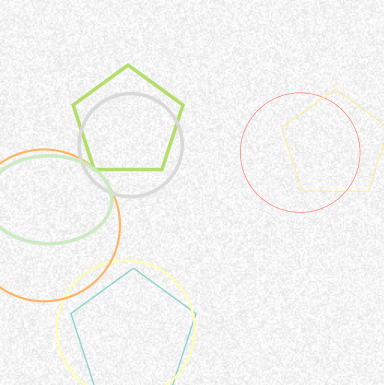[{"shape": "pentagon", "thickness": 1, "radius": 0.85, "center": [0.346, 0.133]}, {"shape": "circle", "thickness": 1.5, "radius": 0.9, "center": [0.327, 0.145]}, {"shape": "circle", "thickness": 0.5, "radius": 0.78, "center": [0.78, 0.604]}, {"shape": "circle", "thickness": 1.5, "radius": 0.99, "center": [0.114, 0.415]}, {"shape": "pentagon", "thickness": 2.5, "radius": 0.75, "center": [0.333, 0.681]}, {"shape": "circle", "thickness": 2.5, "radius": 0.67, "center": [0.339, 0.623]}, {"shape": "oval", "thickness": 2.5, "radius": 0.82, "center": [0.127, 0.481]}, {"shape": "pentagon", "thickness": 0.5, "radius": 0.73, "center": [0.871, 0.622]}]